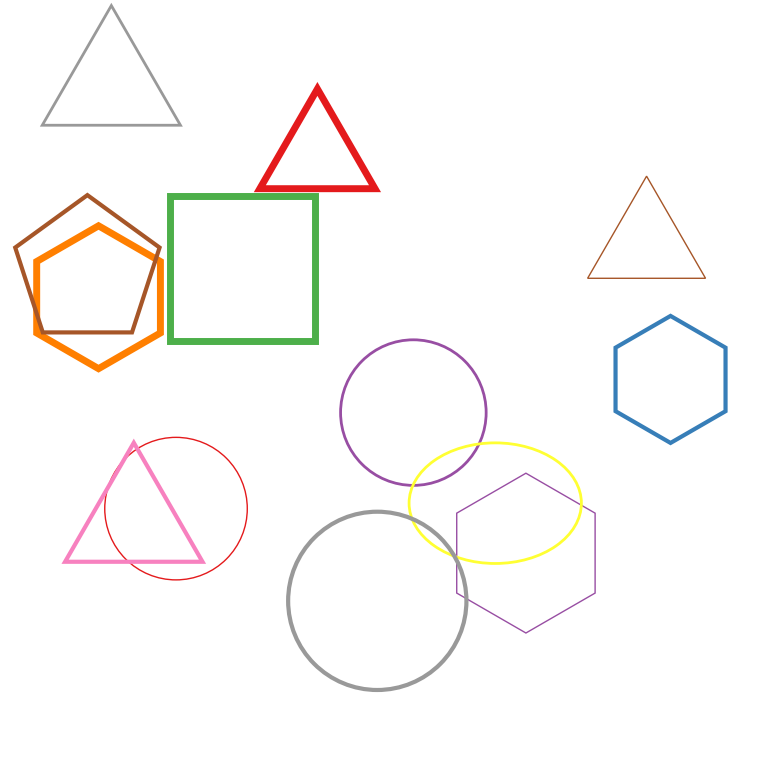[{"shape": "circle", "thickness": 0.5, "radius": 0.46, "center": [0.229, 0.339]}, {"shape": "triangle", "thickness": 2.5, "radius": 0.43, "center": [0.412, 0.798]}, {"shape": "hexagon", "thickness": 1.5, "radius": 0.41, "center": [0.871, 0.507]}, {"shape": "square", "thickness": 2.5, "radius": 0.47, "center": [0.315, 0.652]}, {"shape": "hexagon", "thickness": 0.5, "radius": 0.52, "center": [0.683, 0.282]}, {"shape": "circle", "thickness": 1, "radius": 0.47, "center": [0.537, 0.464]}, {"shape": "hexagon", "thickness": 2.5, "radius": 0.46, "center": [0.128, 0.614]}, {"shape": "oval", "thickness": 1, "radius": 0.56, "center": [0.643, 0.347]}, {"shape": "triangle", "thickness": 0.5, "radius": 0.44, "center": [0.84, 0.683]}, {"shape": "pentagon", "thickness": 1.5, "radius": 0.49, "center": [0.114, 0.648]}, {"shape": "triangle", "thickness": 1.5, "radius": 0.52, "center": [0.174, 0.322]}, {"shape": "triangle", "thickness": 1, "radius": 0.52, "center": [0.145, 0.889]}, {"shape": "circle", "thickness": 1.5, "radius": 0.58, "center": [0.49, 0.22]}]